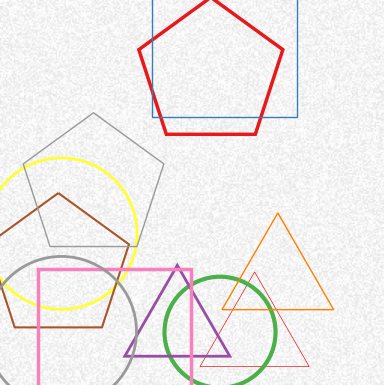[{"shape": "pentagon", "thickness": 2.5, "radius": 0.98, "center": [0.548, 0.81]}, {"shape": "triangle", "thickness": 0.5, "radius": 0.82, "center": [0.661, 0.13]}, {"shape": "square", "thickness": 1, "radius": 0.94, "center": [0.583, 0.884]}, {"shape": "circle", "thickness": 3, "radius": 0.72, "center": [0.571, 0.137]}, {"shape": "triangle", "thickness": 2, "radius": 0.79, "center": [0.46, 0.153]}, {"shape": "triangle", "thickness": 1, "radius": 0.84, "center": [0.722, 0.279]}, {"shape": "circle", "thickness": 2, "radius": 0.98, "center": [0.159, 0.393]}, {"shape": "pentagon", "thickness": 1.5, "radius": 0.96, "center": [0.152, 0.306]}, {"shape": "square", "thickness": 2.5, "radius": 0.99, "center": [0.297, 0.102]}, {"shape": "pentagon", "thickness": 1, "radius": 0.96, "center": [0.243, 0.515]}, {"shape": "circle", "thickness": 2, "radius": 0.98, "center": [0.159, 0.139]}]